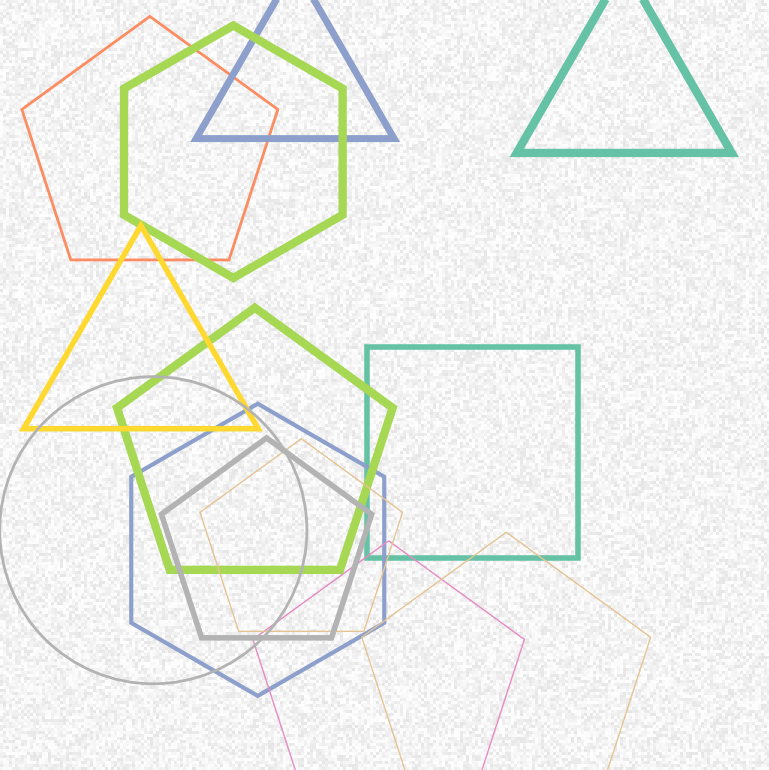[{"shape": "triangle", "thickness": 3, "radius": 0.81, "center": [0.811, 0.882]}, {"shape": "square", "thickness": 2, "radius": 0.69, "center": [0.614, 0.412]}, {"shape": "pentagon", "thickness": 1, "radius": 0.87, "center": [0.195, 0.804]}, {"shape": "hexagon", "thickness": 1.5, "radius": 0.95, "center": [0.335, 0.286]}, {"shape": "triangle", "thickness": 2.5, "radius": 0.74, "center": [0.383, 0.894]}, {"shape": "pentagon", "thickness": 0.5, "radius": 0.93, "center": [0.505, 0.112]}, {"shape": "hexagon", "thickness": 3, "radius": 0.82, "center": [0.303, 0.803]}, {"shape": "pentagon", "thickness": 3, "radius": 0.94, "center": [0.331, 0.412]}, {"shape": "triangle", "thickness": 2, "radius": 0.88, "center": [0.183, 0.531]}, {"shape": "pentagon", "thickness": 0.5, "radius": 0.69, "center": [0.391, 0.292]}, {"shape": "pentagon", "thickness": 0.5, "radius": 0.99, "center": [0.657, 0.111]}, {"shape": "pentagon", "thickness": 2, "radius": 0.72, "center": [0.346, 0.288]}, {"shape": "circle", "thickness": 1, "radius": 1.0, "center": [0.199, 0.311]}]